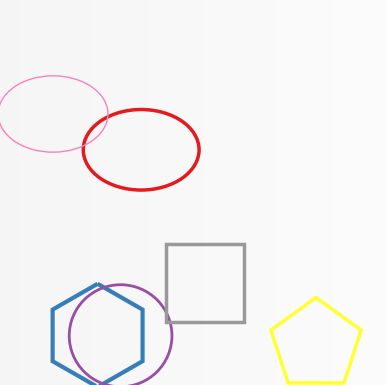[{"shape": "oval", "thickness": 2.5, "radius": 0.75, "center": [0.364, 0.611]}, {"shape": "hexagon", "thickness": 3, "radius": 0.67, "center": [0.252, 0.129]}, {"shape": "circle", "thickness": 2, "radius": 0.66, "center": [0.311, 0.128]}, {"shape": "pentagon", "thickness": 2.5, "radius": 0.61, "center": [0.816, 0.105]}, {"shape": "oval", "thickness": 1, "radius": 0.71, "center": [0.137, 0.704]}, {"shape": "square", "thickness": 2.5, "radius": 0.5, "center": [0.529, 0.265]}]